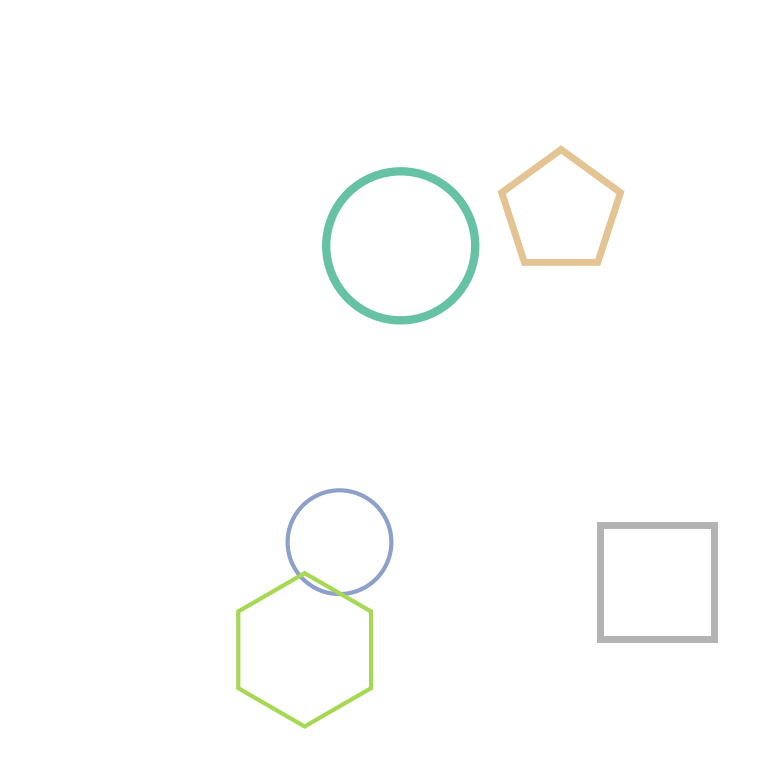[{"shape": "circle", "thickness": 3, "radius": 0.48, "center": [0.52, 0.681]}, {"shape": "circle", "thickness": 1.5, "radius": 0.34, "center": [0.441, 0.296]}, {"shape": "hexagon", "thickness": 1.5, "radius": 0.5, "center": [0.396, 0.156]}, {"shape": "pentagon", "thickness": 2.5, "radius": 0.41, "center": [0.729, 0.725]}, {"shape": "square", "thickness": 2.5, "radius": 0.37, "center": [0.853, 0.244]}]